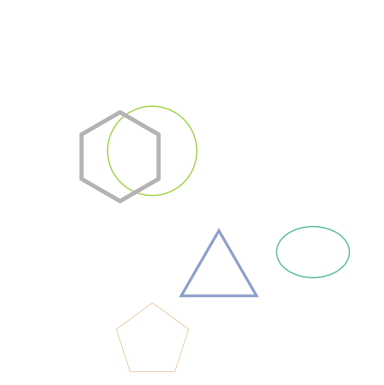[{"shape": "oval", "thickness": 1, "radius": 0.47, "center": [0.813, 0.345]}, {"shape": "triangle", "thickness": 2, "radius": 0.56, "center": [0.569, 0.288]}, {"shape": "circle", "thickness": 1, "radius": 0.58, "center": [0.395, 0.608]}, {"shape": "pentagon", "thickness": 0.5, "radius": 0.49, "center": [0.396, 0.114]}, {"shape": "hexagon", "thickness": 3, "radius": 0.58, "center": [0.312, 0.593]}]